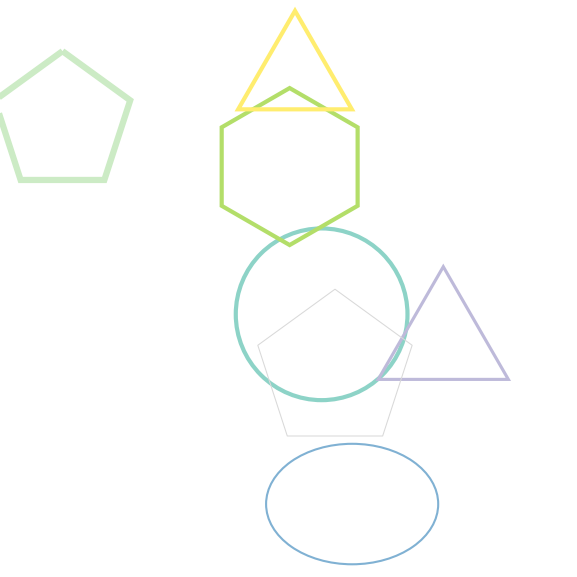[{"shape": "circle", "thickness": 2, "radius": 0.74, "center": [0.557, 0.455]}, {"shape": "triangle", "thickness": 1.5, "radius": 0.65, "center": [0.768, 0.407]}, {"shape": "oval", "thickness": 1, "radius": 0.75, "center": [0.61, 0.126]}, {"shape": "hexagon", "thickness": 2, "radius": 0.68, "center": [0.502, 0.711]}, {"shape": "pentagon", "thickness": 0.5, "radius": 0.7, "center": [0.58, 0.358]}, {"shape": "pentagon", "thickness": 3, "radius": 0.62, "center": [0.108, 0.787]}, {"shape": "triangle", "thickness": 2, "radius": 0.57, "center": [0.511, 0.867]}]